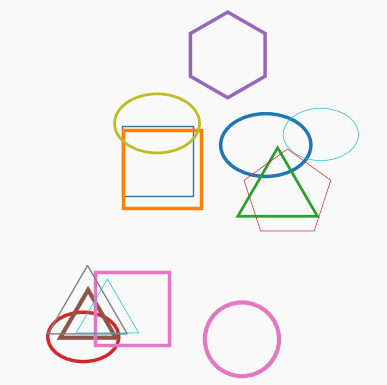[{"shape": "square", "thickness": 1, "radius": 0.45, "center": [0.407, 0.582]}, {"shape": "oval", "thickness": 2.5, "radius": 0.58, "center": [0.686, 0.623]}, {"shape": "square", "thickness": 2.5, "radius": 0.51, "center": [0.418, 0.561]}, {"shape": "triangle", "thickness": 2, "radius": 0.59, "center": [0.717, 0.498]}, {"shape": "pentagon", "thickness": 0.5, "radius": 0.59, "center": [0.742, 0.495]}, {"shape": "oval", "thickness": 2.5, "radius": 0.46, "center": [0.215, 0.125]}, {"shape": "hexagon", "thickness": 2.5, "radius": 0.56, "center": [0.588, 0.857]}, {"shape": "triangle", "thickness": 3, "radius": 0.41, "center": [0.227, 0.164]}, {"shape": "square", "thickness": 2.5, "radius": 0.48, "center": [0.342, 0.199]}, {"shape": "circle", "thickness": 3, "radius": 0.48, "center": [0.624, 0.119]}, {"shape": "triangle", "thickness": 1, "radius": 0.59, "center": [0.226, 0.192]}, {"shape": "oval", "thickness": 2, "radius": 0.55, "center": [0.405, 0.679]}, {"shape": "triangle", "thickness": 0.5, "radius": 0.47, "center": [0.277, 0.182]}, {"shape": "oval", "thickness": 0.5, "radius": 0.49, "center": [0.828, 0.651]}]